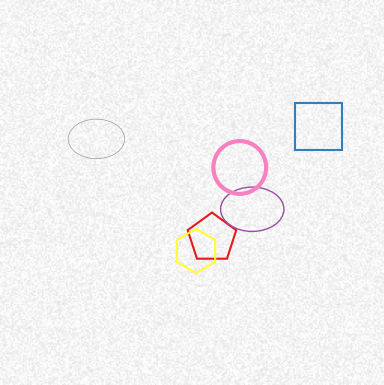[{"shape": "pentagon", "thickness": 1.5, "radius": 0.33, "center": [0.551, 0.382]}, {"shape": "square", "thickness": 1.5, "radius": 0.31, "center": [0.828, 0.672]}, {"shape": "oval", "thickness": 1, "radius": 0.41, "center": [0.655, 0.456]}, {"shape": "hexagon", "thickness": 1.5, "radius": 0.29, "center": [0.509, 0.348]}, {"shape": "circle", "thickness": 3, "radius": 0.34, "center": [0.623, 0.565]}, {"shape": "oval", "thickness": 0.5, "radius": 0.37, "center": [0.25, 0.639]}]